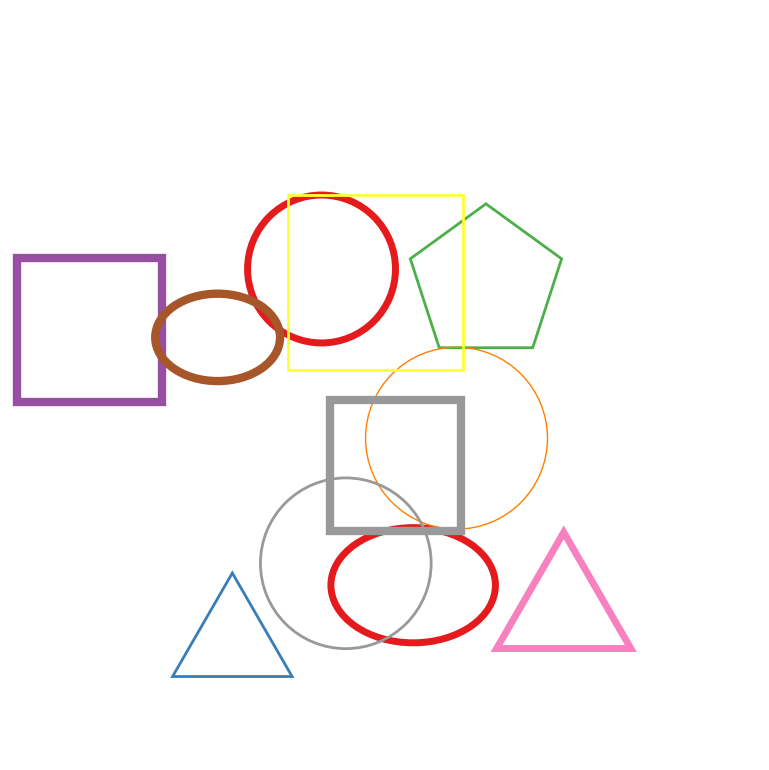[{"shape": "circle", "thickness": 2.5, "radius": 0.48, "center": [0.418, 0.651]}, {"shape": "oval", "thickness": 2.5, "radius": 0.53, "center": [0.537, 0.24]}, {"shape": "triangle", "thickness": 1, "radius": 0.45, "center": [0.302, 0.166]}, {"shape": "pentagon", "thickness": 1, "radius": 0.52, "center": [0.631, 0.632]}, {"shape": "square", "thickness": 3, "radius": 0.47, "center": [0.116, 0.572]}, {"shape": "circle", "thickness": 0.5, "radius": 0.59, "center": [0.593, 0.431]}, {"shape": "square", "thickness": 1, "radius": 0.57, "center": [0.488, 0.633]}, {"shape": "oval", "thickness": 3, "radius": 0.41, "center": [0.283, 0.562]}, {"shape": "triangle", "thickness": 2.5, "radius": 0.5, "center": [0.732, 0.208]}, {"shape": "circle", "thickness": 1, "radius": 0.55, "center": [0.449, 0.268]}, {"shape": "square", "thickness": 3, "radius": 0.42, "center": [0.513, 0.395]}]